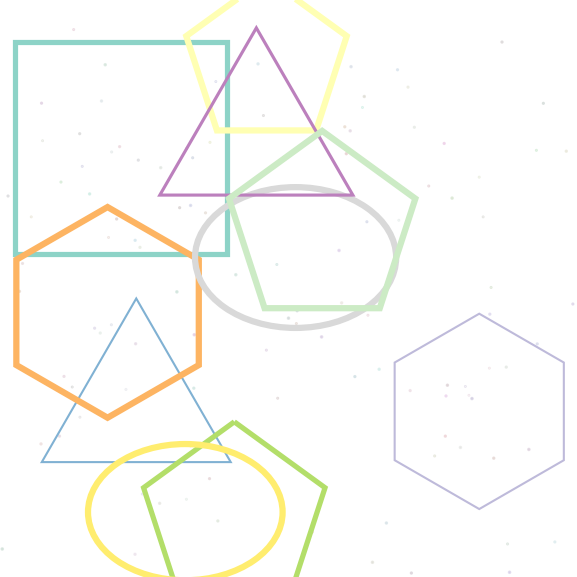[{"shape": "square", "thickness": 2.5, "radius": 0.92, "center": [0.209, 0.743]}, {"shape": "pentagon", "thickness": 3, "radius": 0.73, "center": [0.461, 0.891]}, {"shape": "hexagon", "thickness": 1, "radius": 0.85, "center": [0.83, 0.287]}, {"shape": "triangle", "thickness": 1, "radius": 0.94, "center": [0.236, 0.293]}, {"shape": "hexagon", "thickness": 3, "radius": 0.91, "center": [0.186, 0.458]}, {"shape": "pentagon", "thickness": 2.5, "radius": 0.83, "center": [0.406, 0.104]}, {"shape": "oval", "thickness": 3, "radius": 0.87, "center": [0.512, 0.553]}, {"shape": "triangle", "thickness": 1.5, "radius": 0.96, "center": [0.444, 0.758]}, {"shape": "pentagon", "thickness": 3, "radius": 0.85, "center": [0.558, 0.603]}, {"shape": "oval", "thickness": 3, "radius": 0.84, "center": [0.321, 0.112]}]